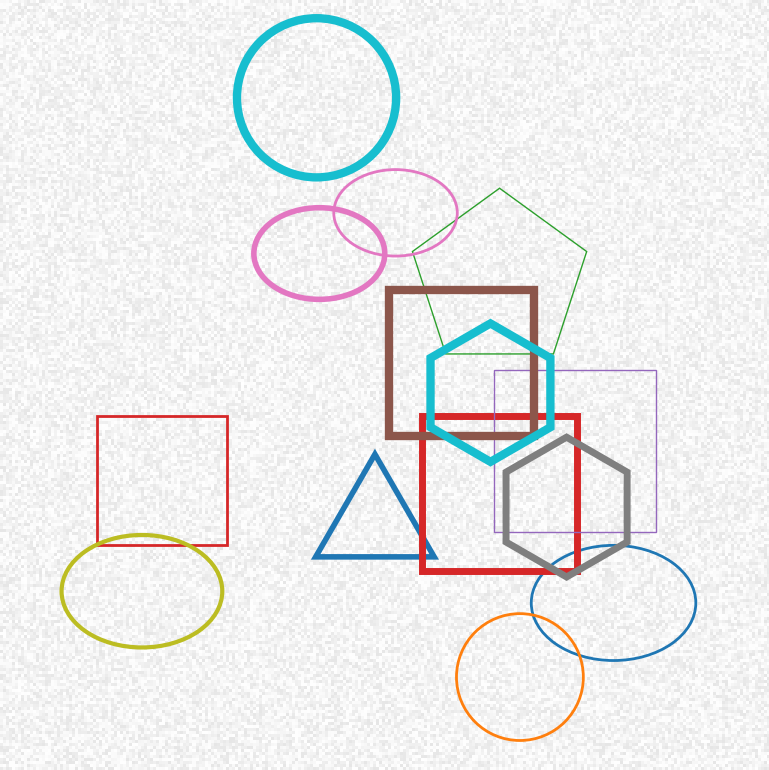[{"shape": "triangle", "thickness": 2, "radius": 0.44, "center": [0.487, 0.321]}, {"shape": "oval", "thickness": 1, "radius": 0.53, "center": [0.797, 0.217]}, {"shape": "circle", "thickness": 1, "radius": 0.41, "center": [0.675, 0.121]}, {"shape": "pentagon", "thickness": 0.5, "radius": 0.59, "center": [0.649, 0.637]}, {"shape": "square", "thickness": 2.5, "radius": 0.5, "center": [0.649, 0.359]}, {"shape": "square", "thickness": 1, "radius": 0.42, "center": [0.21, 0.376]}, {"shape": "square", "thickness": 0.5, "radius": 0.53, "center": [0.747, 0.415]}, {"shape": "square", "thickness": 3, "radius": 0.47, "center": [0.6, 0.529]}, {"shape": "oval", "thickness": 1, "radius": 0.4, "center": [0.514, 0.724]}, {"shape": "oval", "thickness": 2, "radius": 0.43, "center": [0.415, 0.671]}, {"shape": "hexagon", "thickness": 2.5, "radius": 0.45, "center": [0.736, 0.341]}, {"shape": "oval", "thickness": 1.5, "radius": 0.52, "center": [0.184, 0.232]}, {"shape": "circle", "thickness": 3, "radius": 0.52, "center": [0.411, 0.873]}, {"shape": "hexagon", "thickness": 3, "radius": 0.45, "center": [0.637, 0.49]}]